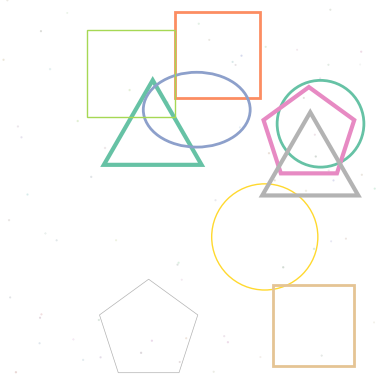[{"shape": "circle", "thickness": 2, "radius": 0.56, "center": [0.833, 0.679]}, {"shape": "triangle", "thickness": 3, "radius": 0.73, "center": [0.397, 0.645]}, {"shape": "square", "thickness": 2, "radius": 0.56, "center": [0.565, 0.856]}, {"shape": "oval", "thickness": 2, "radius": 0.69, "center": [0.511, 0.715]}, {"shape": "pentagon", "thickness": 3, "radius": 0.62, "center": [0.802, 0.65]}, {"shape": "square", "thickness": 1, "radius": 0.57, "center": [0.34, 0.809]}, {"shape": "circle", "thickness": 1, "radius": 0.69, "center": [0.688, 0.385]}, {"shape": "square", "thickness": 2, "radius": 0.53, "center": [0.814, 0.154]}, {"shape": "pentagon", "thickness": 0.5, "radius": 0.67, "center": [0.386, 0.141]}, {"shape": "triangle", "thickness": 3, "radius": 0.72, "center": [0.806, 0.564]}]